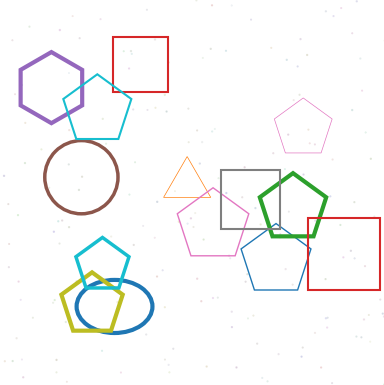[{"shape": "oval", "thickness": 3, "radius": 0.49, "center": [0.297, 0.204]}, {"shape": "pentagon", "thickness": 1, "radius": 0.48, "center": [0.717, 0.324]}, {"shape": "triangle", "thickness": 0.5, "radius": 0.35, "center": [0.486, 0.523]}, {"shape": "pentagon", "thickness": 3, "radius": 0.45, "center": [0.761, 0.46]}, {"shape": "square", "thickness": 1.5, "radius": 0.46, "center": [0.894, 0.34]}, {"shape": "square", "thickness": 1.5, "radius": 0.36, "center": [0.365, 0.833]}, {"shape": "hexagon", "thickness": 3, "radius": 0.46, "center": [0.134, 0.772]}, {"shape": "circle", "thickness": 2.5, "radius": 0.48, "center": [0.211, 0.54]}, {"shape": "pentagon", "thickness": 1, "radius": 0.49, "center": [0.553, 0.415]}, {"shape": "pentagon", "thickness": 0.5, "radius": 0.39, "center": [0.788, 0.667]}, {"shape": "square", "thickness": 1.5, "radius": 0.38, "center": [0.65, 0.483]}, {"shape": "pentagon", "thickness": 3, "radius": 0.42, "center": [0.239, 0.209]}, {"shape": "pentagon", "thickness": 2.5, "radius": 0.36, "center": [0.266, 0.311]}, {"shape": "pentagon", "thickness": 1.5, "radius": 0.46, "center": [0.253, 0.714]}]